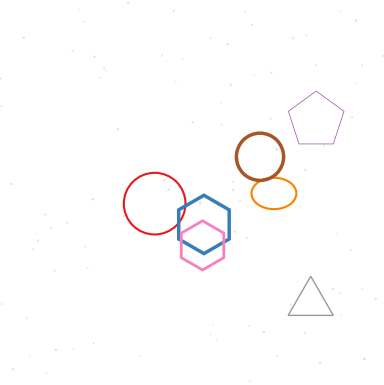[{"shape": "circle", "thickness": 1.5, "radius": 0.4, "center": [0.402, 0.471]}, {"shape": "hexagon", "thickness": 2.5, "radius": 0.38, "center": [0.53, 0.417]}, {"shape": "pentagon", "thickness": 0.5, "radius": 0.38, "center": [0.821, 0.688]}, {"shape": "oval", "thickness": 1.5, "radius": 0.29, "center": [0.712, 0.498]}, {"shape": "circle", "thickness": 2.5, "radius": 0.31, "center": [0.675, 0.593]}, {"shape": "hexagon", "thickness": 2, "radius": 0.32, "center": [0.526, 0.363]}, {"shape": "triangle", "thickness": 1, "radius": 0.34, "center": [0.807, 0.215]}]